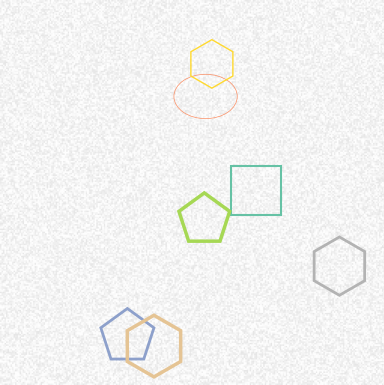[{"shape": "square", "thickness": 1.5, "radius": 0.32, "center": [0.665, 0.506]}, {"shape": "oval", "thickness": 0.5, "radius": 0.41, "center": [0.534, 0.749]}, {"shape": "pentagon", "thickness": 2, "radius": 0.36, "center": [0.331, 0.126]}, {"shape": "pentagon", "thickness": 2.5, "radius": 0.35, "center": [0.531, 0.43]}, {"shape": "hexagon", "thickness": 1, "radius": 0.31, "center": [0.55, 0.834]}, {"shape": "hexagon", "thickness": 2.5, "radius": 0.4, "center": [0.4, 0.101]}, {"shape": "hexagon", "thickness": 2, "radius": 0.38, "center": [0.882, 0.309]}]